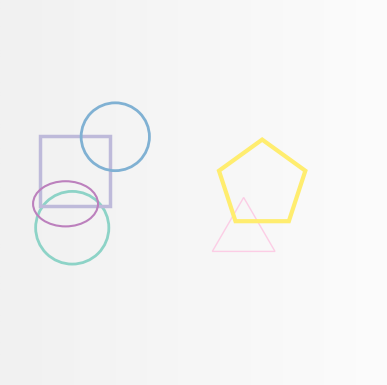[{"shape": "circle", "thickness": 2, "radius": 0.47, "center": [0.186, 0.408]}, {"shape": "square", "thickness": 2.5, "radius": 0.45, "center": [0.193, 0.556]}, {"shape": "circle", "thickness": 2, "radius": 0.44, "center": [0.298, 0.645]}, {"shape": "triangle", "thickness": 1, "radius": 0.47, "center": [0.629, 0.394]}, {"shape": "oval", "thickness": 1.5, "radius": 0.42, "center": [0.169, 0.471]}, {"shape": "pentagon", "thickness": 3, "radius": 0.59, "center": [0.677, 0.52]}]